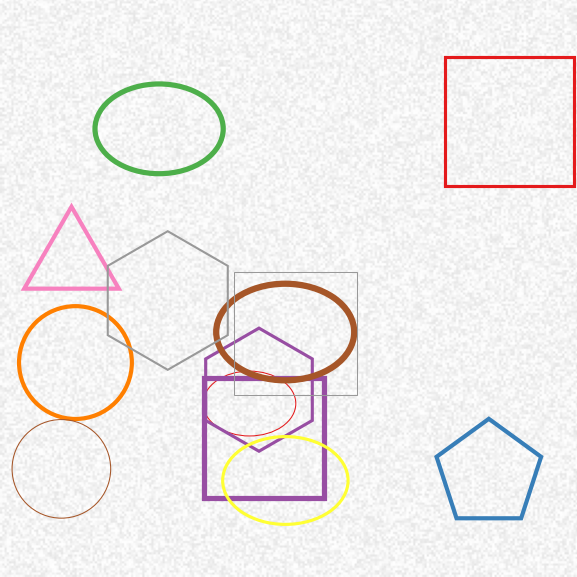[{"shape": "square", "thickness": 1.5, "radius": 0.56, "center": [0.882, 0.789]}, {"shape": "oval", "thickness": 0.5, "radius": 0.4, "center": [0.432, 0.3]}, {"shape": "pentagon", "thickness": 2, "radius": 0.48, "center": [0.846, 0.179]}, {"shape": "oval", "thickness": 2.5, "radius": 0.56, "center": [0.276, 0.776]}, {"shape": "hexagon", "thickness": 1.5, "radius": 0.53, "center": [0.448, 0.324]}, {"shape": "square", "thickness": 2.5, "radius": 0.52, "center": [0.457, 0.241]}, {"shape": "circle", "thickness": 2, "radius": 0.49, "center": [0.131, 0.371]}, {"shape": "oval", "thickness": 1.5, "radius": 0.54, "center": [0.494, 0.167]}, {"shape": "oval", "thickness": 3, "radius": 0.6, "center": [0.494, 0.424]}, {"shape": "circle", "thickness": 0.5, "radius": 0.43, "center": [0.106, 0.187]}, {"shape": "triangle", "thickness": 2, "radius": 0.47, "center": [0.124, 0.547]}, {"shape": "hexagon", "thickness": 1, "radius": 0.6, "center": [0.29, 0.479]}, {"shape": "square", "thickness": 0.5, "radius": 0.53, "center": [0.512, 0.422]}]